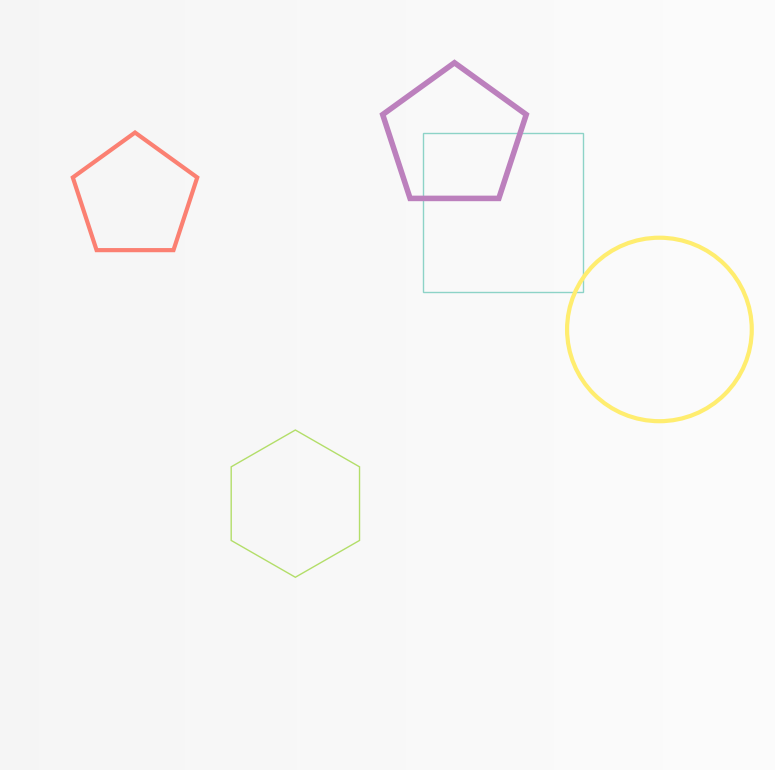[{"shape": "square", "thickness": 0.5, "radius": 0.52, "center": [0.649, 0.724]}, {"shape": "pentagon", "thickness": 1.5, "radius": 0.42, "center": [0.174, 0.743]}, {"shape": "hexagon", "thickness": 0.5, "radius": 0.48, "center": [0.381, 0.346]}, {"shape": "pentagon", "thickness": 2, "radius": 0.49, "center": [0.586, 0.821]}, {"shape": "circle", "thickness": 1.5, "radius": 0.6, "center": [0.851, 0.572]}]